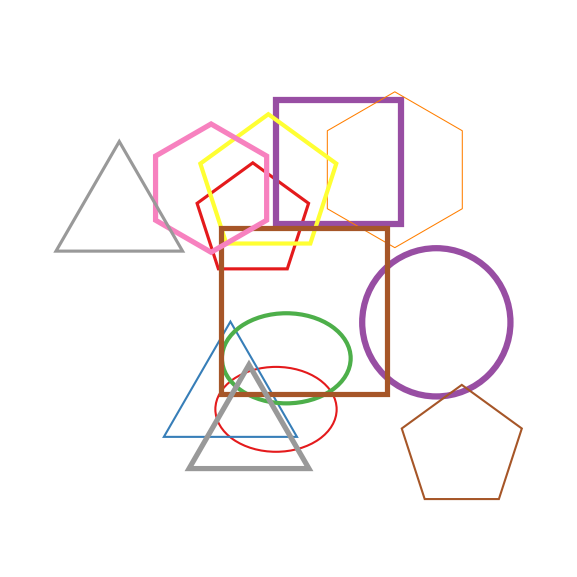[{"shape": "pentagon", "thickness": 1.5, "radius": 0.51, "center": [0.438, 0.616]}, {"shape": "oval", "thickness": 1, "radius": 0.52, "center": [0.478, 0.29]}, {"shape": "triangle", "thickness": 1, "radius": 0.67, "center": [0.399, 0.309]}, {"shape": "oval", "thickness": 2, "radius": 0.56, "center": [0.496, 0.379]}, {"shape": "circle", "thickness": 3, "radius": 0.64, "center": [0.756, 0.441]}, {"shape": "square", "thickness": 3, "radius": 0.54, "center": [0.586, 0.719]}, {"shape": "hexagon", "thickness": 0.5, "radius": 0.67, "center": [0.684, 0.705]}, {"shape": "pentagon", "thickness": 2, "radius": 0.62, "center": [0.465, 0.678]}, {"shape": "pentagon", "thickness": 1, "radius": 0.55, "center": [0.8, 0.223]}, {"shape": "square", "thickness": 2.5, "radius": 0.72, "center": [0.526, 0.461]}, {"shape": "hexagon", "thickness": 2.5, "radius": 0.56, "center": [0.366, 0.673]}, {"shape": "triangle", "thickness": 1.5, "radius": 0.63, "center": [0.207, 0.628]}, {"shape": "triangle", "thickness": 2.5, "radius": 0.6, "center": [0.431, 0.248]}]